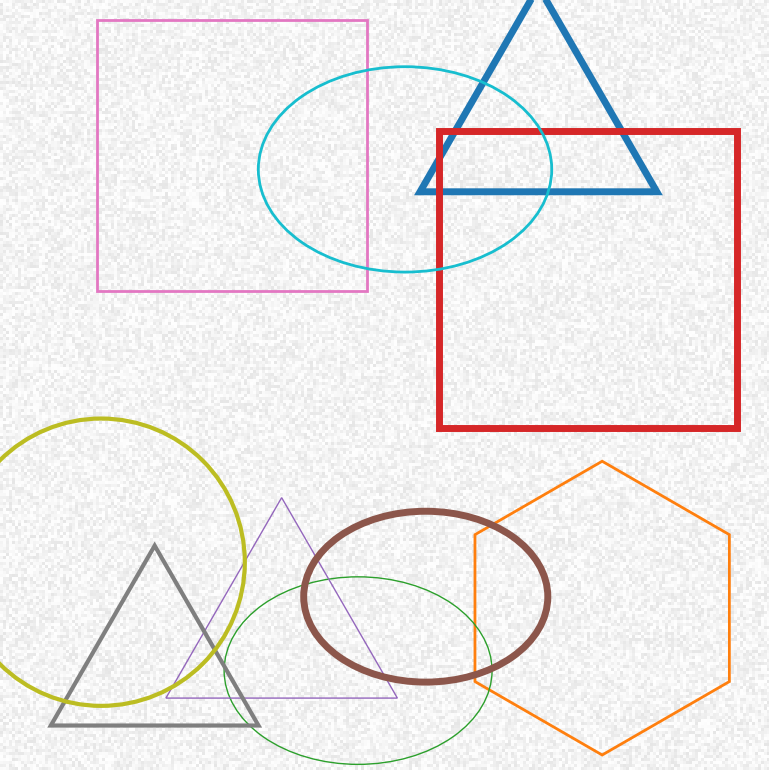[{"shape": "triangle", "thickness": 2.5, "radius": 0.89, "center": [0.699, 0.84]}, {"shape": "hexagon", "thickness": 1, "radius": 0.95, "center": [0.782, 0.21]}, {"shape": "oval", "thickness": 0.5, "radius": 0.87, "center": [0.465, 0.129]}, {"shape": "square", "thickness": 2.5, "radius": 0.97, "center": [0.764, 0.637]}, {"shape": "triangle", "thickness": 0.5, "radius": 0.87, "center": [0.366, 0.18]}, {"shape": "oval", "thickness": 2.5, "radius": 0.79, "center": [0.553, 0.225]}, {"shape": "square", "thickness": 1, "radius": 0.88, "center": [0.301, 0.798]}, {"shape": "triangle", "thickness": 1.5, "radius": 0.78, "center": [0.201, 0.136]}, {"shape": "circle", "thickness": 1.5, "radius": 0.93, "center": [0.131, 0.27]}, {"shape": "oval", "thickness": 1, "radius": 0.95, "center": [0.526, 0.78]}]